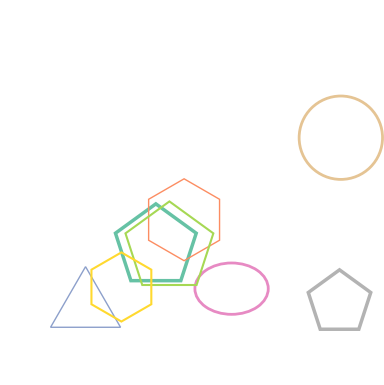[{"shape": "pentagon", "thickness": 2.5, "radius": 0.55, "center": [0.405, 0.36]}, {"shape": "hexagon", "thickness": 1, "radius": 0.53, "center": [0.478, 0.429]}, {"shape": "triangle", "thickness": 1, "radius": 0.52, "center": [0.222, 0.202]}, {"shape": "oval", "thickness": 2, "radius": 0.48, "center": [0.602, 0.25]}, {"shape": "pentagon", "thickness": 1.5, "radius": 0.6, "center": [0.44, 0.357]}, {"shape": "hexagon", "thickness": 1.5, "radius": 0.45, "center": [0.315, 0.255]}, {"shape": "circle", "thickness": 2, "radius": 0.54, "center": [0.885, 0.642]}, {"shape": "pentagon", "thickness": 2.5, "radius": 0.43, "center": [0.882, 0.214]}]